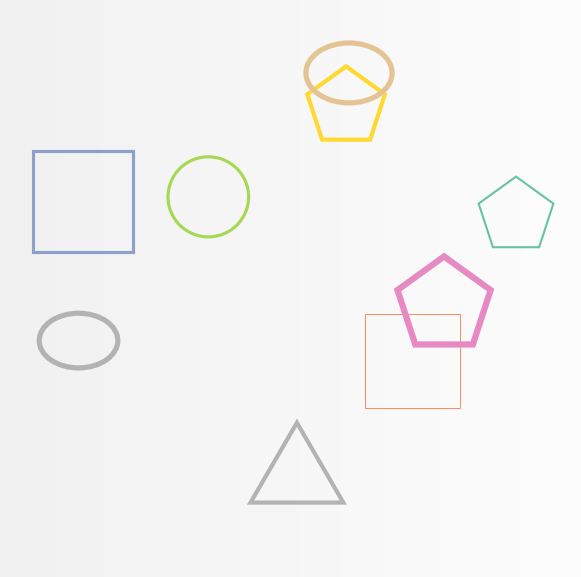[{"shape": "pentagon", "thickness": 1, "radius": 0.34, "center": [0.888, 0.626]}, {"shape": "square", "thickness": 0.5, "radius": 0.41, "center": [0.71, 0.375]}, {"shape": "square", "thickness": 1.5, "radius": 0.43, "center": [0.143, 0.65]}, {"shape": "pentagon", "thickness": 3, "radius": 0.42, "center": [0.764, 0.471]}, {"shape": "circle", "thickness": 1.5, "radius": 0.35, "center": [0.358, 0.658]}, {"shape": "pentagon", "thickness": 2, "radius": 0.35, "center": [0.595, 0.814]}, {"shape": "oval", "thickness": 2.5, "radius": 0.37, "center": [0.6, 0.873]}, {"shape": "oval", "thickness": 2.5, "radius": 0.34, "center": [0.135, 0.409]}, {"shape": "triangle", "thickness": 2, "radius": 0.46, "center": [0.511, 0.175]}]